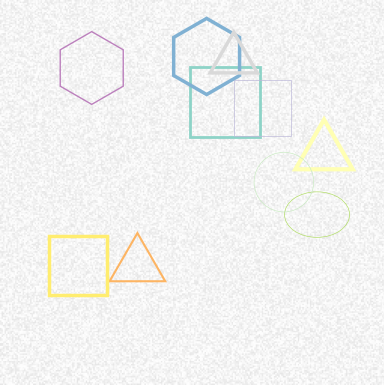[{"shape": "square", "thickness": 2, "radius": 0.45, "center": [0.585, 0.734]}, {"shape": "triangle", "thickness": 3, "radius": 0.43, "center": [0.842, 0.603]}, {"shape": "square", "thickness": 0.5, "radius": 0.37, "center": [0.681, 0.72]}, {"shape": "hexagon", "thickness": 2.5, "radius": 0.49, "center": [0.537, 0.853]}, {"shape": "triangle", "thickness": 1.5, "radius": 0.42, "center": [0.357, 0.311]}, {"shape": "oval", "thickness": 0.5, "radius": 0.42, "center": [0.824, 0.443]}, {"shape": "triangle", "thickness": 2.5, "radius": 0.35, "center": [0.607, 0.846]}, {"shape": "hexagon", "thickness": 1, "radius": 0.47, "center": [0.238, 0.823]}, {"shape": "circle", "thickness": 0.5, "radius": 0.39, "center": [0.737, 0.527]}, {"shape": "square", "thickness": 2.5, "radius": 0.38, "center": [0.203, 0.31]}]